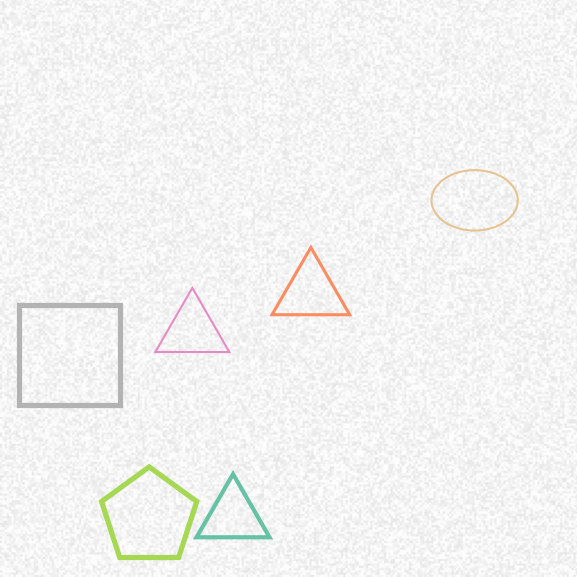[{"shape": "triangle", "thickness": 2, "radius": 0.37, "center": [0.404, 0.105]}, {"shape": "triangle", "thickness": 1.5, "radius": 0.39, "center": [0.538, 0.493]}, {"shape": "triangle", "thickness": 1, "radius": 0.37, "center": [0.333, 0.427]}, {"shape": "pentagon", "thickness": 2.5, "radius": 0.43, "center": [0.258, 0.104]}, {"shape": "oval", "thickness": 1, "radius": 0.37, "center": [0.822, 0.652]}, {"shape": "square", "thickness": 2.5, "radius": 0.43, "center": [0.12, 0.384]}]